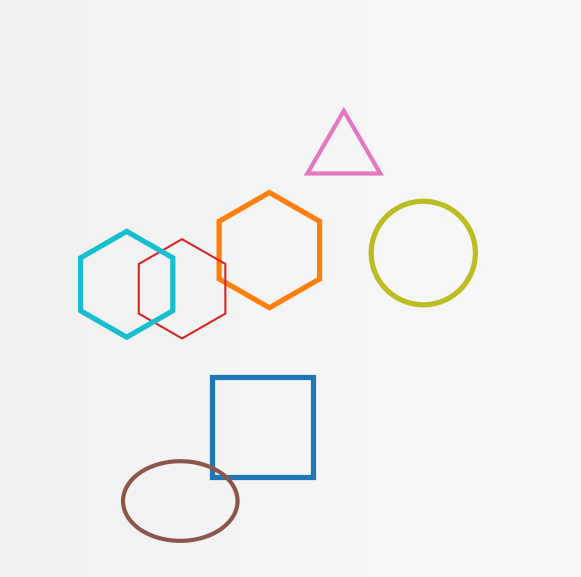[{"shape": "square", "thickness": 2.5, "radius": 0.43, "center": [0.452, 0.259]}, {"shape": "hexagon", "thickness": 2.5, "radius": 0.5, "center": [0.463, 0.566]}, {"shape": "hexagon", "thickness": 1, "radius": 0.43, "center": [0.313, 0.499]}, {"shape": "oval", "thickness": 2, "radius": 0.49, "center": [0.31, 0.132]}, {"shape": "triangle", "thickness": 2, "radius": 0.36, "center": [0.592, 0.735]}, {"shape": "circle", "thickness": 2.5, "radius": 0.45, "center": [0.728, 0.561]}, {"shape": "hexagon", "thickness": 2.5, "radius": 0.46, "center": [0.218, 0.507]}]